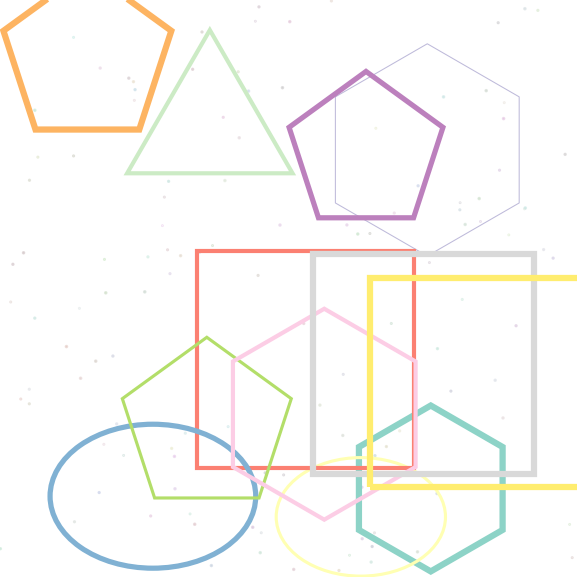[{"shape": "hexagon", "thickness": 3, "radius": 0.72, "center": [0.746, 0.153]}, {"shape": "oval", "thickness": 1.5, "radius": 0.73, "center": [0.625, 0.104]}, {"shape": "hexagon", "thickness": 0.5, "radius": 0.92, "center": [0.74, 0.74]}, {"shape": "square", "thickness": 2, "radius": 0.94, "center": [0.529, 0.377]}, {"shape": "oval", "thickness": 2.5, "radius": 0.89, "center": [0.265, 0.14]}, {"shape": "pentagon", "thickness": 3, "radius": 0.76, "center": [0.151, 0.898]}, {"shape": "pentagon", "thickness": 1.5, "radius": 0.77, "center": [0.358, 0.261]}, {"shape": "hexagon", "thickness": 2, "radius": 0.91, "center": [0.561, 0.282]}, {"shape": "square", "thickness": 3, "radius": 0.95, "center": [0.733, 0.368]}, {"shape": "pentagon", "thickness": 2.5, "radius": 0.7, "center": [0.634, 0.735]}, {"shape": "triangle", "thickness": 2, "radius": 0.83, "center": [0.363, 0.782]}, {"shape": "square", "thickness": 3, "radius": 0.9, "center": [0.821, 0.337]}]